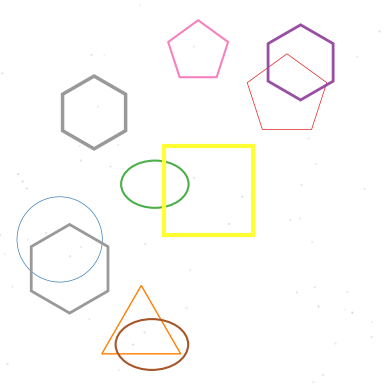[{"shape": "pentagon", "thickness": 0.5, "radius": 0.54, "center": [0.745, 0.752]}, {"shape": "circle", "thickness": 0.5, "radius": 0.55, "center": [0.155, 0.378]}, {"shape": "oval", "thickness": 1.5, "radius": 0.44, "center": [0.402, 0.522]}, {"shape": "hexagon", "thickness": 2, "radius": 0.49, "center": [0.781, 0.838]}, {"shape": "triangle", "thickness": 1, "radius": 0.59, "center": [0.367, 0.14]}, {"shape": "square", "thickness": 3, "radius": 0.58, "center": [0.542, 0.506]}, {"shape": "oval", "thickness": 1.5, "radius": 0.47, "center": [0.395, 0.105]}, {"shape": "pentagon", "thickness": 1.5, "radius": 0.41, "center": [0.515, 0.866]}, {"shape": "hexagon", "thickness": 2.5, "radius": 0.47, "center": [0.244, 0.708]}, {"shape": "hexagon", "thickness": 2, "radius": 0.58, "center": [0.181, 0.302]}]